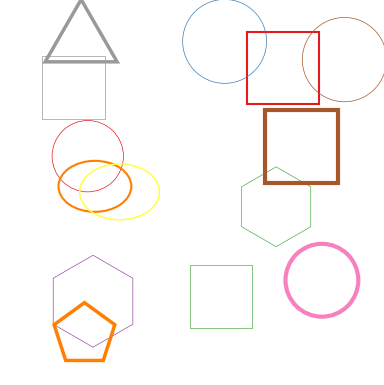[{"shape": "circle", "thickness": 0.5, "radius": 0.46, "center": [0.228, 0.594]}, {"shape": "square", "thickness": 1.5, "radius": 0.46, "center": [0.735, 0.823]}, {"shape": "circle", "thickness": 0.5, "radius": 0.54, "center": [0.583, 0.892]}, {"shape": "square", "thickness": 0.5, "radius": 0.41, "center": [0.574, 0.23]}, {"shape": "hexagon", "thickness": 0.5, "radius": 0.52, "center": [0.717, 0.463]}, {"shape": "hexagon", "thickness": 0.5, "radius": 0.6, "center": [0.242, 0.218]}, {"shape": "oval", "thickness": 1.5, "radius": 0.47, "center": [0.246, 0.516]}, {"shape": "pentagon", "thickness": 2.5, "radius": 0.41, "center": [0.219, 0.131]}, {"shape": "oval", "thickness": 1, "radius": 0.52, "center": [0.31, 0.502]}, {"shape": "square", "thickness": 3, "radius": 0.48, "center": [0.783, 0.62]}, {"shape": "circle", "thickness": 0.5, "radius": 0.55, "center": [0.895, 0.845]}, {"shape": "circle", "thickness": 3, "radius": 0.47, "center": [0.836, 0.272]}, {"shape": "square", "thickness": 0.5, "radius": 0.41, "center": [0.19, 0.772]}, {"shape": "triangle", "thickness": 2.5, "radius": 0.54, "center": [0.211, 0.893]}]